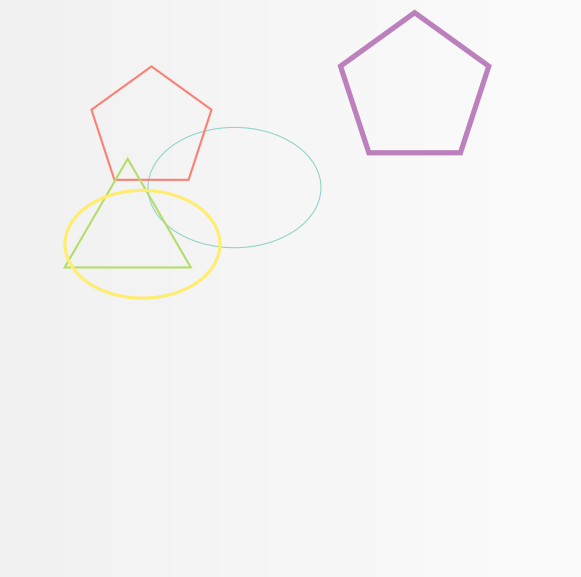[{"shape": "oval", "thickness": 0.5, "radius": 0.74, "center": [0.403, 0.674]}, {"shape": "pentagon", "thickness": 1, "radius": 0.54, "center": [0.261, 0.776]}, {"shape": "triangle", "thickness": 1, "radius": 0.63, "center": [0.22, 0.599]}, {"shape": "pentagon", "thickness": 2.5, "radius": 0.67, "center": [0.713, 0.843]}, {"shape": "oval", "thickness": 1.5, "radius": 0.67, "center": [0.245, 0.576]}]